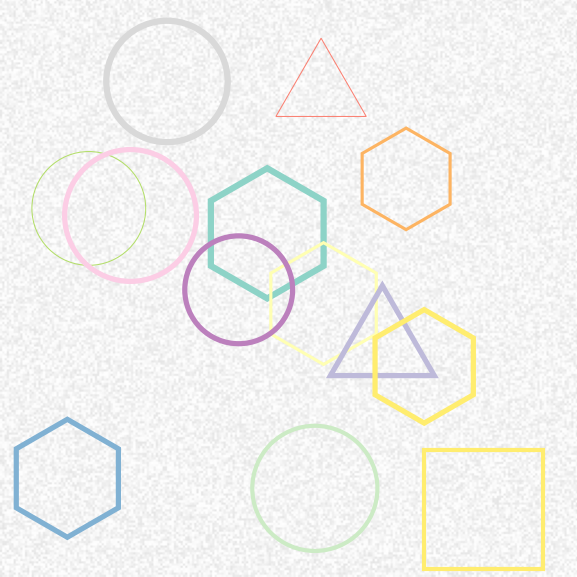[{"shape": "hexagon", "thickness": 3, "radius": 0.56, "center": [0.463, 0.595]}, {"shape": "hexagon", "thickness": 1.5, "radius": 0.53, "center": [0.56, 0.473]}, {"shape": "triangle", "thickness": 2.5, "radius": 0.52, "center": [0.662, 0.401]}, {"shape": "triangle", "thickness": 0.5, "radius": 0.45, "center": [0.556, 0.843]}, {"shape": "hexagon", "thickness": 2.5, "radius": 0.51, "center": [0.117, 0.171]}, {"shape": "hexagon", "thickness": 1.5, "radius": 0.44, "center": [0.703, 0.689]}, {"shape": "circle", "thickness": 0.5, "radius": 0.49, "center": [0.154, 0.638]}, {"shape": "circle", "thickness": 2.5, "radius": 0.57, "center": [0.226, 0.626]}, {"shape": "circle", "thickness": 3, "radius": 0.53, "center": [0.289, 0.858]}, {"shape": "circle", "thickness": 2.5, "radius": 0.47, "center": [0.413, 0.497]}, {"shape": "circle", "thickness": 2, "radius": 0.54, "center": [0.545, 0.153]}, {"shape": "hexagon", "thickness": 2.5, "radius": 0.49, "center": [0.735, 0.365]}, {"shape": "square", "thickness": 2, "radius": 0.51, "center": [0.837, 0.116]}]